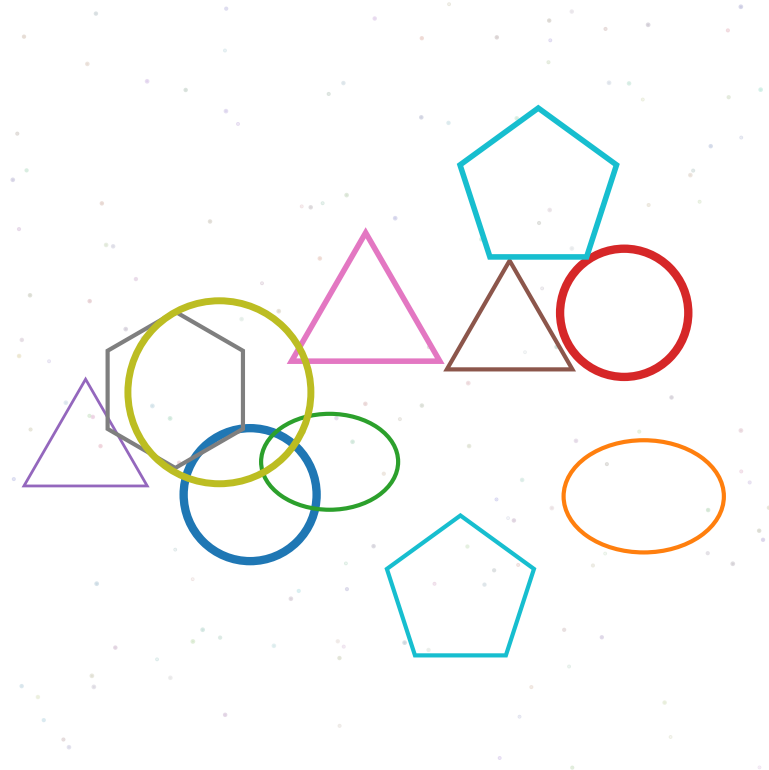[{"shape": "circle", "thickness": 3, "radius": 0.43, "center": [0.325, 0.358]}, {"shape": "oval", "thickness": 1.5, "radius": 0.52, "center": [0.836, 0.355]}, {"shape": "oval", "thickness": 1.5, "radius": 0.44, "center": [0.428, 0.4]}, {"shape": "circle", "thickness": 3, "radius": 0.42, "center": [0.811, 0.594]}, {"shape": "triangle", "thickness": 1, "radius": 0.46, "center": [0.111, 0.415]}, {"shape": "triangle", "thickness": 1.5, "radius": 0.47, "center": [0.662, 0.567]}, {"shape": "triangle", "thickness": 2, "radius": 0.56, "center": [0.475, 0.587]}, {"shape": "hexagon", "thickness": 1.5, "radius": 0.51, "center": [0.228, 0.494]}, {"shape": "circle", "thickness": 2.5, "radius": 0.59, "center": [0.285, 0.491]}, {"shape": "pentagon", "thickness": 1.5, "radius": 0.5, "center": [0.598, 0.23]}, {"shape": "pentagon", "thickness": 2, "radius": 0.53, "center": [0.699, 0.753]}]